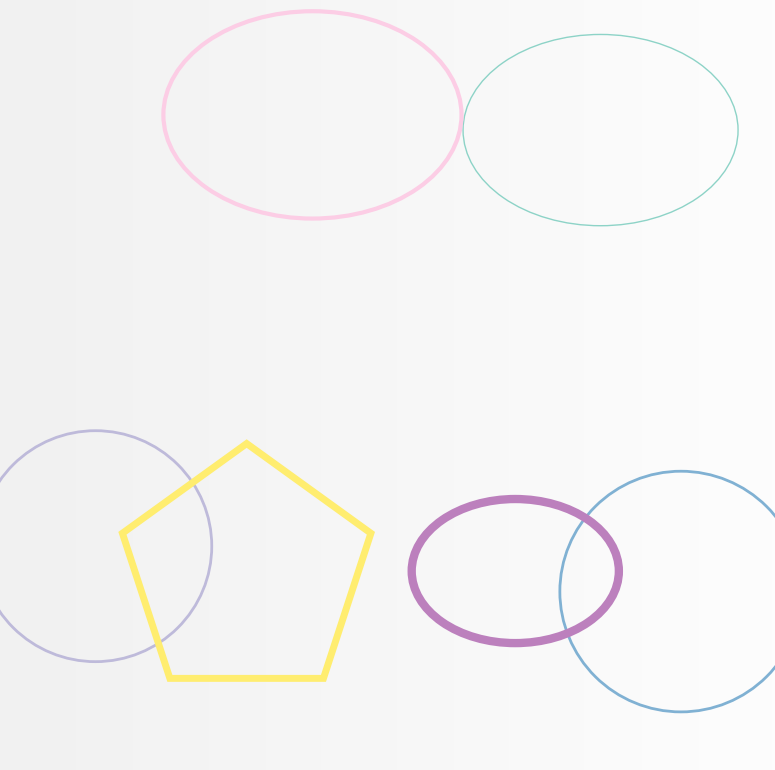[{"shape": "oval", "thickness": 0.5, "radius": 0.89, "center": [0.775, 0.831]}, {"shape": "circle", "thickness": 1, "radius": 0.75, "center": [0.123, 0.291]}, {"shape": "circle", "thickness": 1, "radius": 0.78, "center": [0.879, 0.232]}, {"shape": "oval", "thickness": 1.5, "radius": 0.96, "center": [0.403, 0.851]}, {"shape": "oval", "thickness": 3, "radius": 0.67, "center": [0.665, 0.258]}, {"shape": "pentagon", "thickness": 2.5, "radius": 0.84, "center": [0.318, 0.255]}]